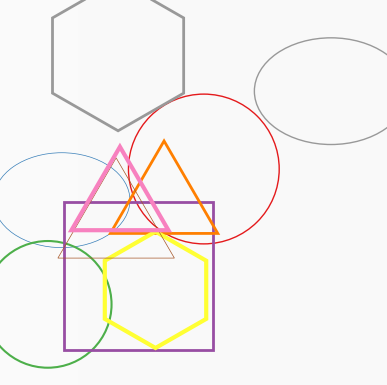[{"shape": "circle", "thickness": 1, "radius": 0.97, "center": [0.526, 0.561]}, {"shape": "oval", "thickness": 0.5, "radius": 0.88, "center": [0.159, 0.48]}, {"shape": "circle", "thickness": 1.5, "radius": 0.82, "center": [0.123, 0.209]}, {"shape": "square", "thickness": 2, "radius": 0.96, "center": [0.358, 0.284]}, {"shape": "triangle", "thickness": 2, "radius": 0.8, "center": [0.423, 0.474]}, {"shape": "hexagon", "thickness": 3, "radius": 0.76, "center": [0.401, 0.247]}, {"shape": "triangle", "thickness": 0.5, "radius": 0.87, "center": [0.3, 0.416]}, {"shape": "triangle", "thickness": 3, "radius": 0.72, "center": [0.31, 0.474]}, {"shape": "hexagon", "thickness": 2, "radius": 0.98, "center": [0.305, 0.856]}, {"shape": "oval", "thickness": 1, "radius": 0.99, "center": [0.854, 0.763]}]